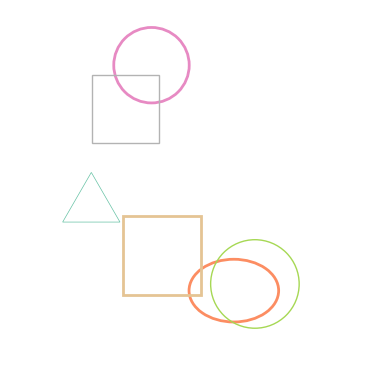[{"shape": "triangle", "thickness": 0.5, "radius": 0.43, "center": [0.237, 0.466]}, {"shape": "oval", "thickness": 2, "radius": 0.58, "center": [0.607, 0.245]}, {"shape": "circle", "thickness": 2, "radius": 0.49, "center": [0.393, 0.831]}, {"shape": "circle", "thickness": 1, "radius": 0.57, "center": [0.662, 0.262]}, {"shape": "square", "thickness": 2, "radius": 0.51, "center": [0.421, 0.336]}, {"shape": "square", "thickness": 1, "radius": 0.44, "center": [0.326, 0.716]}]